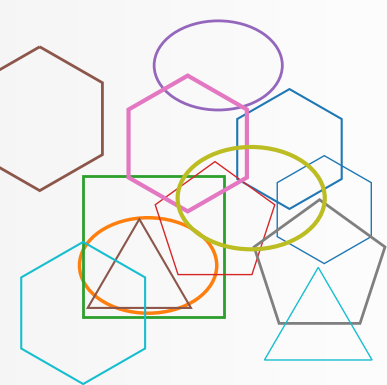[{"shape": "hexagon", "thickness": 1, "radius": 0.7, "center": [0.837, 0.456]}, {"shape": "hexagon", "thickness": 1.5, "radius": 0.78, "center": [0.747, 0.613]}, {"shape": "oval", "thickness": 2.5, "radius": 0.89, "center": [0.382, 0.31]}, {"shape": "square", "thickness": 2, "radius": 0.91, "center": [0.396, 0.36]}, {"shape": "pentagon", "thickness": 1, "radius": 0.81, "center": [0.555, 0.418]}, {"shape": "oval", "thickness": 2, "radius": 0.83, "center": [0.563, 0.83]}, {"shape": "triangle", "thickness": 1.5, "radius": 0.77, "center": [0.36, 0.277]}, {"shape": "hexagon", "thickness": 2, "radius": 0.93, "center": [0.103, 0.692]}, {"shape": "hexagon", "thickness": 3, "radius": 0.88, "center": [0.484, 0.627]}, {"shape": "pentagon", "thickness": 2, "radius": 0.89, "center": [0.825, 0.304]}, {"shape": "oval", "thickness": 3, "radius": 0.95, "center": [0.648, 0.485]}, {"shape": "hexagon", "thickness": 1.5, "radius": 0.92, "center": [0.215, 0.187]}, {"shape": "triangle", "thickness": 1, "radius": 0.8, "center": [0.821, 0.145]}]